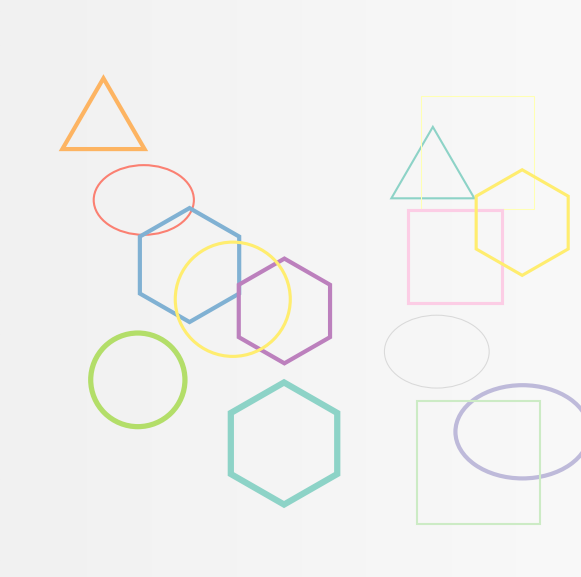[{"shape": "triangle", "thickness": 1, "radius": 0.41, "center": [0.745, 0.697]}, {"shape": "hexagon", "thickness": 3, "radius": 0.53, "center": [0.489, 0.231]}, {"shape": "square", "thickness": 0.5, "radius": 0.49, "center": [0.821, 0.735]}, {"shape": "oval", "thickness": 2, "radius": 0.58, "center": [0.899, 0.251]}, {"shape": "oval", "thickness": 1, "radius": 0.43, "center": [0.247, 0.653]}, {"shape": "hexagon", "thickness": 2, "radius": 0.49, "center": [0.326, 0.54]}, {"shape": "triangle", "thickness": 2, "radius": 0.41, "center": [0.178, 0.782]}, {"shape": "circle", "thickness": 2.5, "radius": 0.41, "center": [0.237, 0.341]}, {"shape": "square", "thickness": 1.5, "radius": 0.4, "center": [0.782, 0.555]}, {"shape": "oval", "thickness": 0.5, "radius": 0.45, "center": [0.751, 0.39]}, {"shape": "hexagon", "thickness": 2, "radius": 0.45, "center": [0.489, 0.461]}, {"shape": "square", "thickness": 1, "radius": 0.53, "center": [0.824, 0.198]}, {"shape": "hexagon", "thickness": 1.5, "radius": 0.46, "center": [0.898, 0.614]}, {"shape": "circle", "thickness": 1.5, "radius": 0.49, "center": [0.4, 0.481]}]